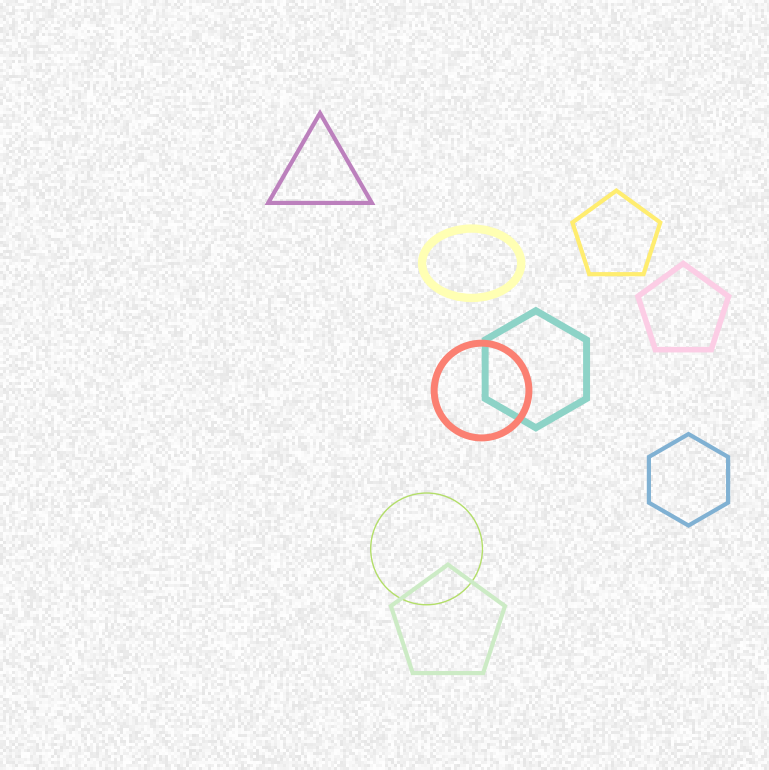[{"shape": "hexagon", "thickness": 2.5, "radius": 0.38, "center": [0.696, 0.52]}, {"shape": "oval", "thickness": 3, "radius": 0.32, "center": [0.613, 0.658]}, {"shape": "circle", "thickness": 2.5, "radius": 0.31, "center": [0.625, 0.493]}, {"shape": "hexagon", "thickness": 1.5, "radius": 0.3, "center": [0.894, 0.377]}, {"shape": "circle", "thickness": 0.5, "radius": 0.36, "center": [0.554, 0.287]}, {"shape": "pentagon", "thickness": 2, "radius": 0.31, "center": [0.887, 0.596]}, {"shape": "triangle", "thickness": 1.5, "radius": 0.39, "center": [0.416, 0.775]}, {"shape": "pentagon", "thickness": 1.5, "radius": 0.39, "center": [0.582, 0.189]}, {"shape": "pentagon", "thickness": 1.5, "radius": 0.3, "center": [0.8, 0.692]}]